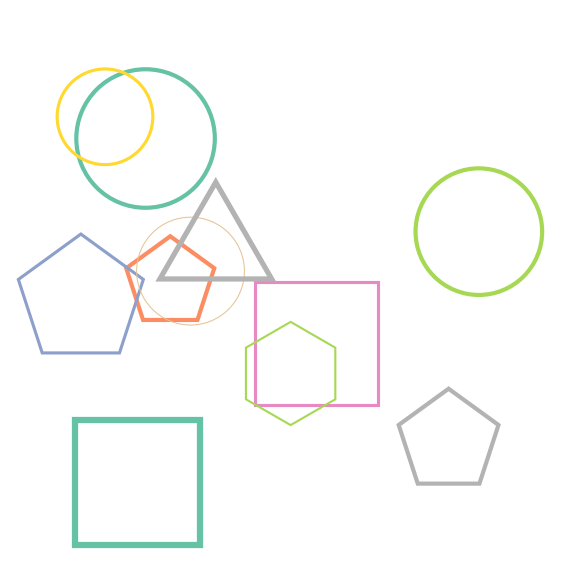[{"shape": "square", "thickness": 3, "radius": 0.54, "center": [0.238, 0.164]}, {"shape": "circle", "thickness": 2, "radius": 0.6, "center": [0.252, 0.759]}, {"shape": "pentagon", "thickness": 2, "radius": 0.4, "center": [0.295, 0.51]}, {"shape": "pentagon", "thickness": 1.5, "radius": 0.57, "center": [0.14, 0.48]}, {"shape": "square", "thickness": 1.5, "radius": 0.53, "center": [0.548, 0.404]}, {"shape": "circle", "thickness": 2, "radius": 0.55, "center": [0.829, 0.598]}, {"shape": "hexagon", "thickness": 1, "radius": 0.45, "center": [0.503, 0.352]}, {"shape": "circle", "thickness": 1.5, "radius": 0.41, "center": [0.182, 0.797]}, {"shape": "circle", "thickness": 0.5, "radius": 0.47, "center": [0.33, 0.53]}, {"shape": "pentagon", "thickness": 2, "radius": 0.45, "center": [0.777, 0.235]}, {"shape": "triangle", "thickness": 2.5, "radius": 0.56, "center": [0.374, 0.572]}]